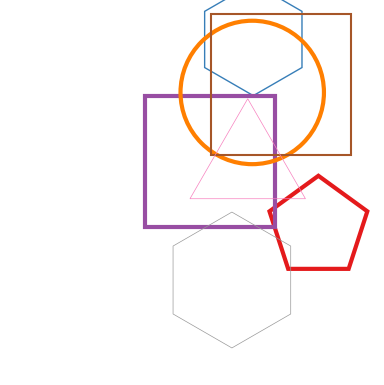[{"shape": "pentagon", "thickness": 3, "radius": 0.67, "center": [0.827, 0.41]}, {"shape": "hexagon", "thickness": 1, "radius": 0.73, "center": [0.658, 0.898]}, {"shape": "square", "thickness": 3, "radius": 0.85, "center": [0.546, 0.581]}, {"shape": "circle", "thickness": 3, "radius": 0.93, "center": [0.655, 0.76]}, {"shape": "square", "thickness": 1.5, "radius": 0.91, "center": [0.73, 0.781]}, {"shape": "triangle", "thickness": 0.5, "radius": 0.87, "center": [0.643, 0.57]}, {"shape": "hexagon", "thickness": 0.5, "radius": 0.88, "center": [0.602, 0.273]}]